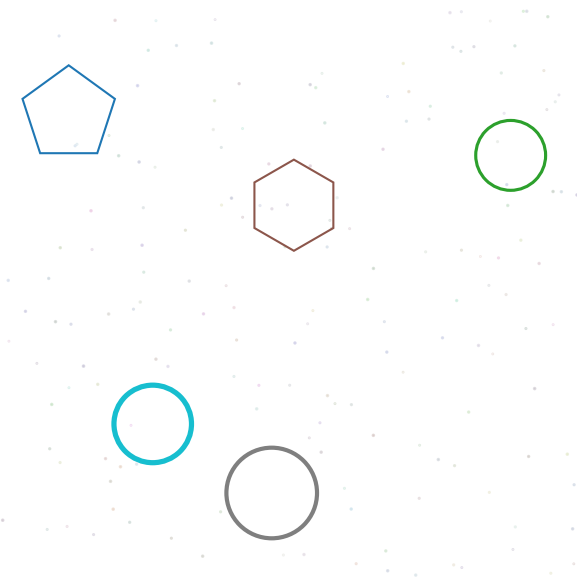[{"shape": "pentagon", "thickness": 1, "radius": 0.42, "center": [0.119, 0.802]}, {"shape": "circle", "thickness": 1.5, "radius": 0.3, "center": [0.884, 0.73]}, {"shape": "hexagon", "thickness": 1, "radius": 0.39, "center": [0.509, 0.644]}, {"shape": "circle", "thickness": 2, "radius": 0.39, "center": [0.471, 0.145]}, {"shape": "circle", "thickness": 2.5, "radius": 0.34, "center": [0.264, 0.265]}]